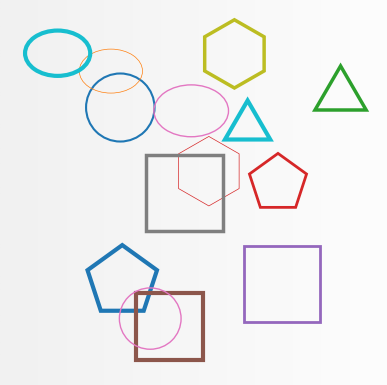[{"shape": "circle", "thickness": 1.5, "radius": 0.44, "center": [0.31, 0.721]}, {"shape": "pentagon", "thickness": 3, "radius": 0.47, "center": [0.315, 0.269]}, {"shape": "oval", "thickness": 0.5, "radius": 0.41, "center": [0.286, 0.815]}, {"shape": "triangle", "thickness": 2.5, "radius": 0.38, "center": [0.879, 0.752]}, {"shape": "pentagon", "thickness": 2, "radius": 0.39, "center": [0.717, 0.524]}, {"shape": "hexagon", "thickness": 0.5, "radius": 0.45, "center": [0.539, 0.555]}, {"shape": "square", "thickness": 2, "radius": 0.49, "center": [0.728, 0.261]}, {"shape": "square", "thickness": 3, "radius": 0.44, "center": [0.437, 0.151]}, {"shape": "circle", "thickness": 1, "radius": 0.4, "center": [0.388, 0.173]}, {"shape": "oval", "thickness": 1, "radius": 0.48, "center": [0.493, 0.712]}, {"shape": "square", "thickness": 2.5, "radius": 0.49, "center": [0.476, 0.499]}, {"shape": "hexagon", "thickness": 2.5, "radius": 0.44, "center": [0.605, 0.86]}, {"shape": "oval", "thickness": 3, "radius": 0.42, "center": [0.149, 0.862]}, {"shape": "triangle", "thickness": 3, "radius": 0.34, "center": [0.639, 0.671]}]